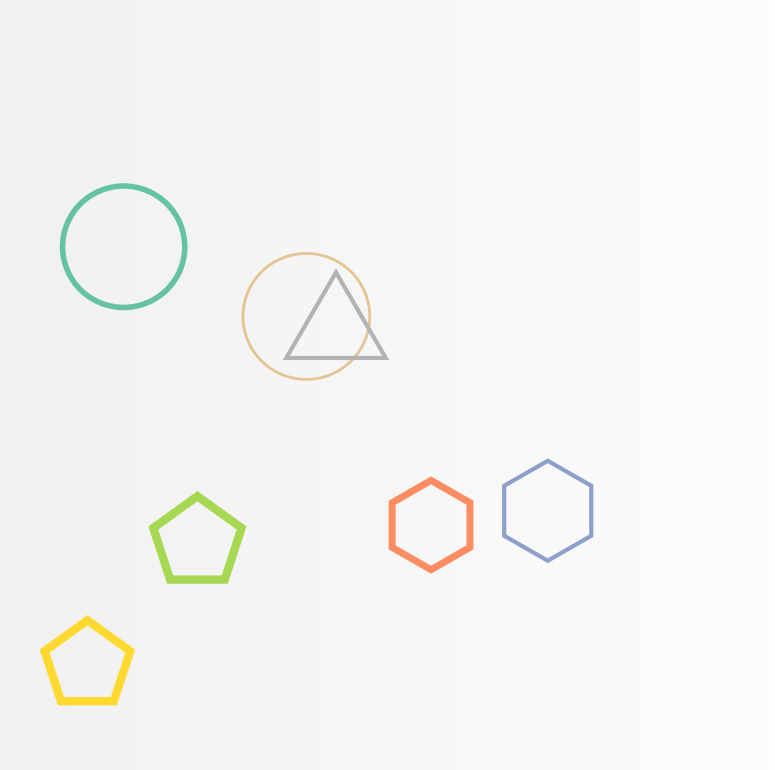[{"shape": "circle", "thickness": 2, "radius": 0.39, "center": [0.16, 0.68]}, {"shape": "hexagon", "thickness": 2.5, "radius": 0.29, "center": [0.556, 0.318]}, {"shape": "hexagon", "thickness": 1.5, "radius": 0.32, "center": [0.707, 0.337]}, {"shape": "pentagon", "thickness": 3, "radius": 0.3, "center": [0.255, 0.296]}, {"shape": "pentagon", "thickness": 3, "radius": 0.29, "center": [0.113, 0.136]}, {"shape": "circle", "thickness": 1, "radius": 0.41, "center": [0.395, 0.589]}, {"shape": "triangle", "thickness": 1.5, "radius": 0.37, "center": [0.434, 0.572]}]